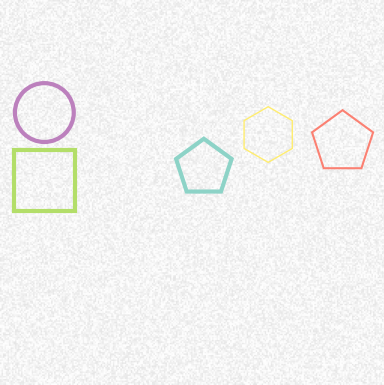[{"shape": "pentagon", "thickness": 3, "radius": 0.38, "center": [0.529, 0.564]}, {"shape": "pentagon", "thickness": 1.5, "radius": 0.42, "center": [0.89, 0.63]}, {"shape": "square", "thickness": 3, "radius": 0.4, "center": [0.116, 0.531]}, {"shape": "circle", "thickness": 3, "radius": 0.38, "center": [0.115, 0.708]}, {"shape": "hexagon", "thickness": 1, "radius": 0.36, "center": [0.697, 0.651]}]